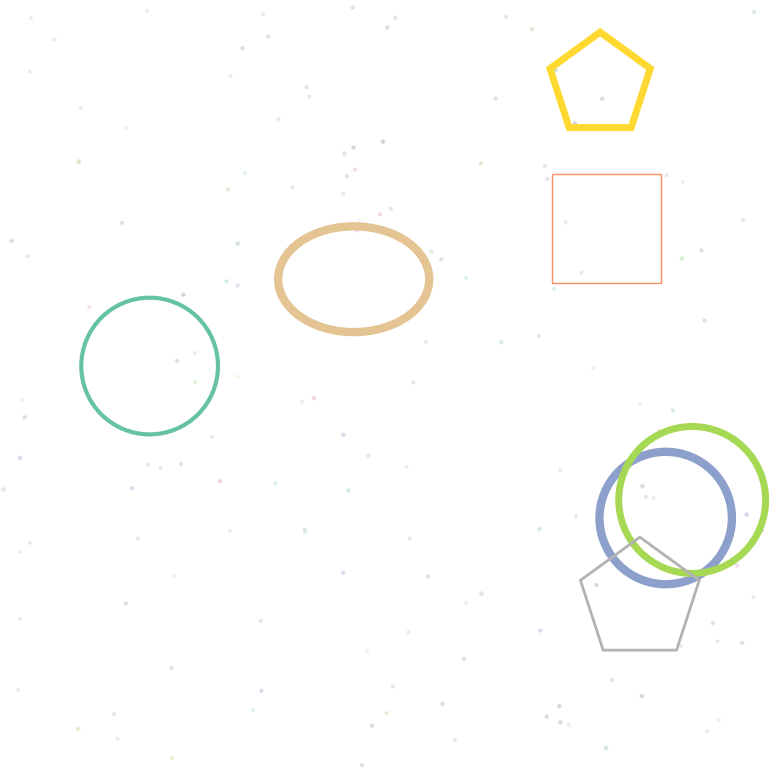[{"shape": "circle", "thickness": 1.5, "radius": 0.44, "center": [0.194, 0.525]}, {"shape": "square", "thickness": 0.5, "radius": 0.35, "center": [0.788, 0.703]}, {"shape": "circle", "thickness": 3, "radius": 0.43, "center": [0.865, 0.327]}, {"shape": "circle", "thickness": 2.5, "radius": 0.48, "center": [0.899, 0.351]}, {"shape": "pentagon", "thickness": 2.5, "radius": 0.34, "center": [0.779, 0.89]}, {"shape": "oval", "thickness": 3, "radius": 0.49, "center": [0.459, 0.637]}, {"shape": "pentagon", "thickness": 1, "radius": 0.41, "center": [0.831, 0.221]}]